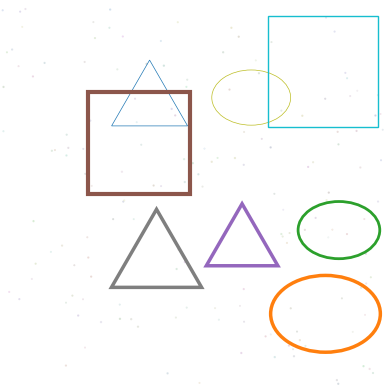[{"shape": "triangle", "thickness": 0.5, "radius": 0.57, "center": [0.389, 0.73]}, {"shape": "oval", "thickness": 2.5, "radius": 0.71, "center": [0.845, 0.185]}, {"shape": "oval", "thickness": 2, "radius": 0.53, "center": [0.88, 0.402]}, {"shape": "triangle", "thickness": 2.5, "radius": 0.54, "center": [0.629, 0.363]}, {"shape": "square", "thickness": 3, "radius": 0.66, "center": [0.361, 0.629]}, {"shape": "triangle", "thickness": 2.5, "radius": 0.68, "center": [0.407, 0.321]}, {"shape": "oval", "thickness": 0.5, "radius": 0.51, "center": [0.653, 0.747]}, {"shape": "square", "thickness": 1, "radius": 0.72, "center": [0.84, 0.814]}]